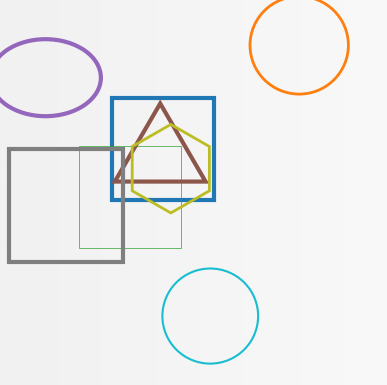[{"shape": "square", "thickness": 3, "radius": 0.66, "center": [0.42, 0.612]}, {"shape": "circle", "thickness": 2, "radius": 0.63, "center": [0.772, 0.882]}, {"shape": "square", "thickness": 0.5, "radius": 0.66, "center": [0.335, 0.489]}, {"shape": "oval", "thickness": 3, "radius": 0.71, "center": [0.117, 0.798]}, {"shape": "triangle", "thickness": 3, "radius": 0.68, "center": [0.413, 0.596]}, {"shape": "square", "thickness": 3, "radius": 0.74, "center": [0.171, 0.467]}, {"shape": "hexagon", "thickness": 2, "radius": 0.57, "center": [0.441, 0.562]}, {"shape": "circle", "thickness": 1.5, "radius": 0.62, "center": [0.543, 0.179]}]